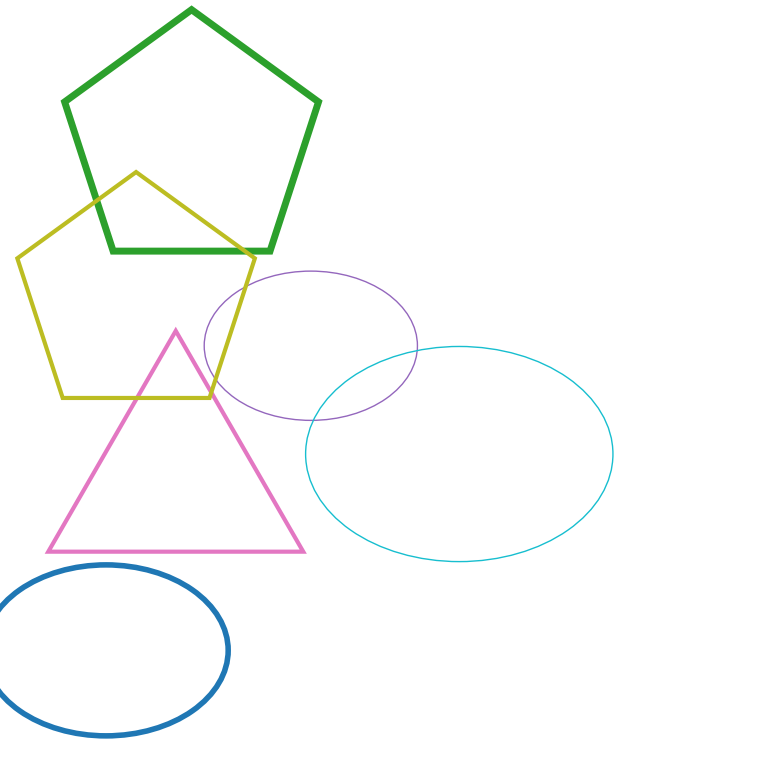[{"shape": "oval", "thickness": 2, "radius": 0.79, "center": [0.138, 0.155]}, {"shape": "pentagon", "thickness": 2.5, "radius": 0.87, "center": [0.249, 0.814]}, {"shape": "oval", "thickness": 0.5, "radius": 0.69, "center": [0.404, 0.551]}, {"shape": "triangle", "thickness": 1.5, "radius": 0.96, "center": [0.228, 0.379]}, {"shape": "pentagon", "thickness": 1.5, "radius": 0.81, "center": [0.177, 0.614]}, {"shape": "oval", "thickness": 0.5, "radius": 1.0, "center": [0.596, 0.41]}]